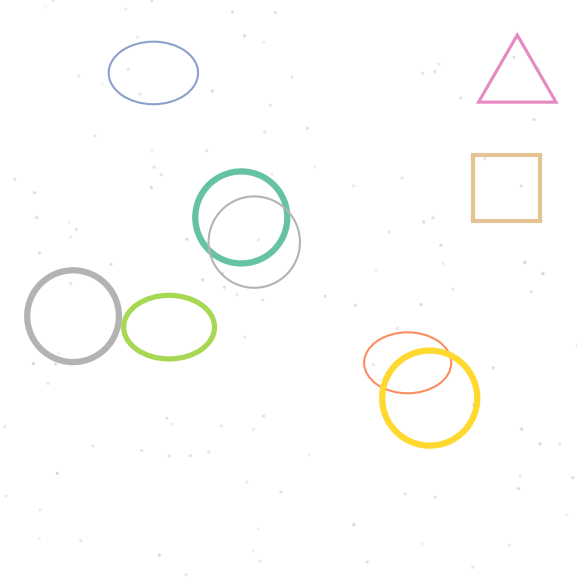[{"shape": "circle", "thickness": 3, "radius": 0.4, "center": [0.418, 0.623]}, {"shape": "oval", "thickness": 1, "radius": 0.38, "center": [0.706, 0.371]}, {"shape": "oval", "thickness": 1, "radius": 0.39, "center": [0.266, 0.873]}, {"shape": "triangle", "thickness": 1.5, "radius": 0.39, "center": [0.896, 0.861]}, {"shape": "oval", "thickness": 2.5, "radius": 0.39, "center": [0.293, 0.433]}, {"shape": "circle", "thickness": 3, "radius": 0.41, "center": [0.744, 0.31]}, {"shape": "square", "thickness": 2, "radius": 0.29, "center": [0.876, 0.674]}, {"shape": "circle", "thickness": 1, "radius": 0.4, "center": [0.44, 0.58]}, {"shape": "circle", "thickness": 3, "radius": 0.4, "center": [0.127, 0.452]}]